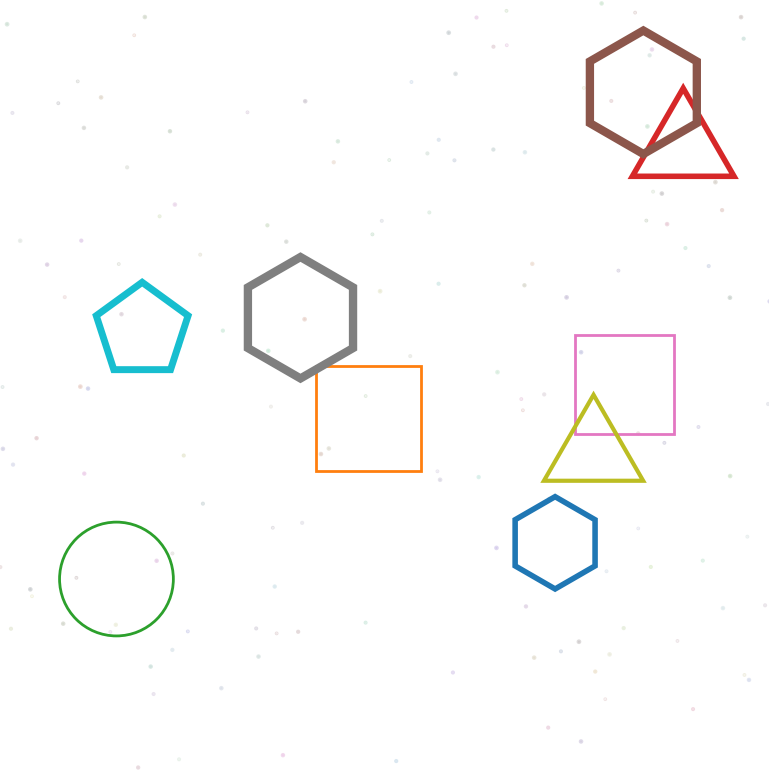[{"shape": "hexagon", "thickness": 2, "radius": 0.3, "center": [0.721, 0.295]}, {"shape": "square", "thickness": 1, "radius": 0.34, "center": [0.479, 0.457]}, {"shape": "circle", "thickness": 1, "radius": 0.37, "center": [0.151, 0.248]}, {"shape": "triangle", "thickness": 2, "radius": 0.38, "center": [0.887, 0.809]}, {"shape": "hexagon", "thickness": 3, "radius": 0.4, "center": [0.836, 0.88]}, {"shape": "square", "thickness": 1, "radius": 0.32, "center": [0.811, 0.501]}, {"shape": "hexagon", "thickness": 3, "radius": 0.39, "center": [0.39, 0.587]}, {"shape": "triangle", "thickness": 1.5, "radius": 0.37, "center": [0.771, 0.413]}, {"shape": "pentagon", "thickness": 2.5, "radius": 0.31, "center": [0.185, 0.571]}]